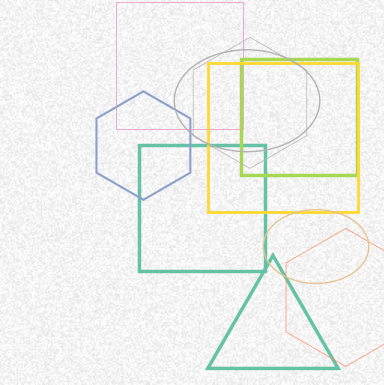[{"shape": "square", "thickness": 2.5, "radius": 0.82, "center": [0.525, 0.46]}, {"shape": "triangle", "thickness": 2.5, "radius": 0.98, "center": [0.709, 0.141]}, {"shape": "hexagon", "thickness": 0.5, "radius": 0.9, "center": [0.898, 0.227]}, {"shape": "hexagon", "thickness": 1.5, "radius": 0.7, "center": [0.373, 0.622]}, {"shape": "square", "thickness": 0.5, "radius": 0.83, "center": [0.466, 0.831]}, {"shape": "square", "thickness": 2.5, "radius": 0.75, "center": [0.777, 0.696]}, {"shape": "square", "thickness": 2, "radius": 0.97, "center": [0.735, 0.643]}, {"shape": "oval", "thickness": 1, "radius": 0.69, "center": [0.821, 0.36]}, {"shape": "hexagon", "thickness": 0.5, "radius": 0.85, "center": [0.649, 0.733]}, {"shape": "oval", "thickness": 1, "radius": 0.95, "center": [0.642, 0.738]}]